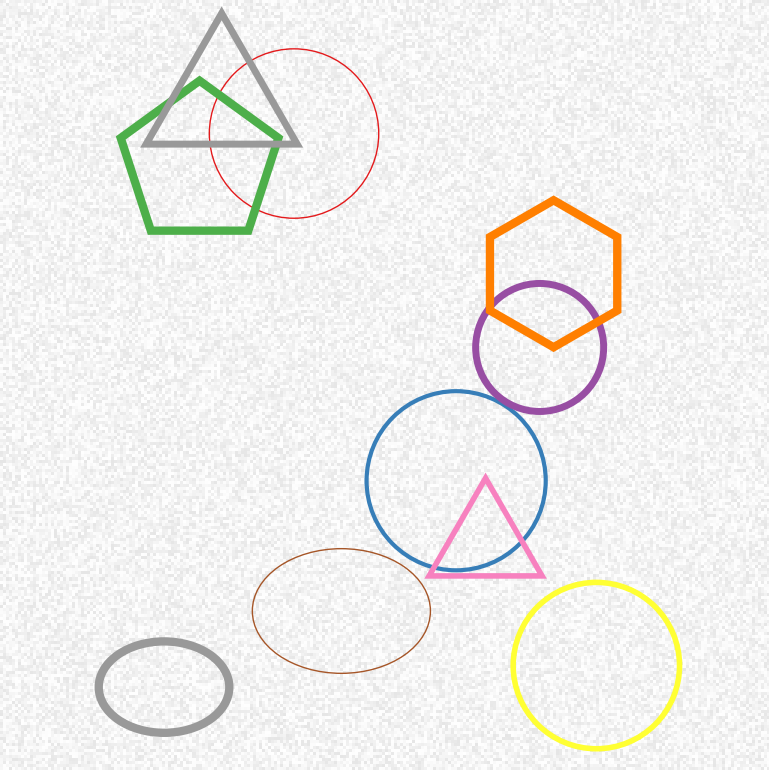[{"shape": "circle", "thickness": 0.5, "radius": 0.55, "center": [0.382, 0.827]}, {"shape": "circle", "thickness": 1.5, "radius": 0.58, "center": [0.592, 0.376]}, {"shape": "pentagon", "thickness": 3, "radius": 0.54, "center": [0.259, 0.788]}, {"shape": "circle", "thickness": 2.5, "radius": 0.42, "center": [0.701, 0.549]}, {"shape": "hexagon", "thickness": 3, "radius": 0.48, "center": [0.719, 0.644]}, {"shape": "circle", "thickness": 2, "radius": 0.54, "center": [0.774, 0.136]}, {"shape": "oval", "thickness": 0.5, "radius": 0.58, "center": [0.443, 0.206]}, {"shape": "triangle", "thickness": 2, "radius": 0.42, "center": [0.631, 0.294]}, {"shape": "triangle", "thickness": 2.5, "radius": 0.57, "center": [0.288, 0.869]}, {"shape": "oval", "thickness": 3, "radius": 0.42, "center": [0.213, 0.108]}]